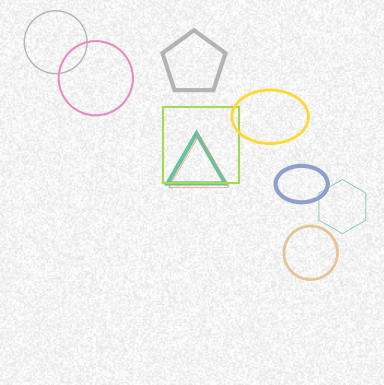[{"shape": "triangle", "thickness": 3, "radius": 0.43, "center": [0.51, 0.567]}, {"shape": "hexagon", "thickness": 0.5, "radius": 0.35, "center": [0.889, 0.463]}, {"shape": "triangle", "thickness": 0.5, "radius": 0.45, "center": [0.516, 0.558]}, {"shape": "oval", "thickness": 3, "radius": 0.34, "center": [0.783, 0.522]}, {"shape": "circle", "thickness": 1.5, "radius": 0.48, "center": [0.249, 0.797]}, {"shape": "square", "thickness": 1.5, "radius": 0.5, "center": [0.523, 0.623]}, {"shape": "oval", "thickness": 2, "radius": 0.5, "center": [0.702, 0.697]}, {"shape": "circle", "thickness": 2, "radius": 0.35, "center": [0.807, 0.343]}, {"shape": "pentagon", "thickness": 3, "radius": 0.43, "center": [0.504, 0.835]}, {"shape": "circle", "thickness": 1, "radius": 0.41, "center": [0.145, 0.89]}]